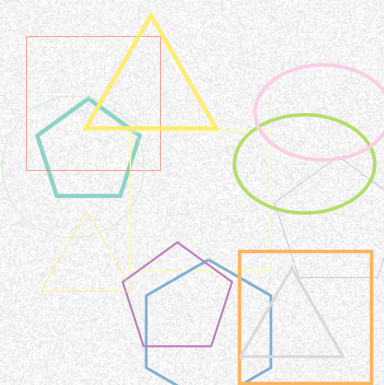[{"shape": "pentagon", "thickness": 3, "radius": 0.7, "center": [0.23, 0.604]}, {"shape": "square", "thickness": 1, "radius": 0.91, "center": [0.518, 0.478]}, {"shape": "pentagon", "thickness": 0.5, "radius": 0.87, "center": [0.879, 0.42]}, {"shape": "square", "thickness": 0.5, "radius": 0.87, "center": [0.242, 0.732]}, {"shape": "hexagon", "thickness": 2, "radius": 0.94, "center": [0.542, 0.138]}, {"shape": "square", "thickness": 2.5, "radius": 0.86, "center": [0.792, 0.176]}, {"shape": "oval", "thickness": 2.5, "radius": 0.91, "center": [0.791, 0.574]}, {"shape": "oval", "thickness": 2.5, "radius": 0.88, "center": [0.839, 0.708]}, {"shape": "triangle", "thickness": 2, "radius": 0.77, "center": [0.758, 0.15]}, {"shape": "pentagon", "thickness": 1.5, "radius": 0.75, "center": [0.461, 0.221]}, {"shape": "circle", "thickness": 0.5, "radius": 0.92, "center": [0.19, 0.567]}, {"shape": "triangle", "thickness": 0.5, "radius": 0.69, "center": [0.226, 0.313]}, {"shape": "triangle", "thickness": 3, "radius": 0.98, "center": [0.392, 0.765]}]